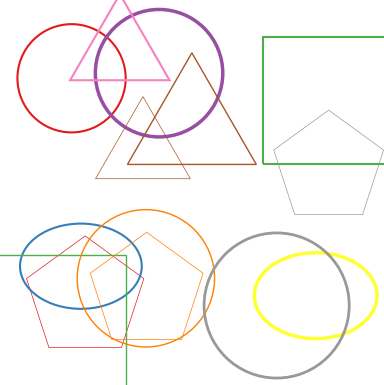[{"shape": "circle", "thickness": 1.5, "radius": 0.7, "center": [0.186, 0.797]}, {"shape": "pentagon", "thickness": 0.5, "radius": 0.8, "center": [0.221, 0.227]}, {"shape": "oval", "thickness": 1.5, "radius": 0.79, "center": [0.21, 0.309]}, {"shape": "square", "thickness": 1, "radius": 1.0, "center": [0.128, 0.138]}, {"shape": "square", "thickness": 1.5, "radius": 0.82, "center": [0.848, 0.739]}, {"shape": "circle", "thickness": 2.5, "radius": 0.83, "center": [0.413, 0.81]}, {"shape": "pentagon", "thickness": 0.5, "radius": 0.77, "center": [0.381, 0.243]}, {"shape": "circle", "thickness": 1, "radius": 0.89, "center": [0.379, 0.277]}, {"shape": "oval", "thickness": 2.5, "radius": 0.8, "center": [0.82, 0.232]}, {"shape": "triangle", "thickness": 0.5, "radius": 0.71, "center": [0.371, 0.607]}, {"shape": "triangle", "thickness": 1, "radius": 0.97, "center": [0.498, 0.67]}, {"shape": "triangle", "thickness": 1.5, "radius": 0.75, "center": [0.311, 0.866]}, {"shape": "circle", "thickness": 2, "radius": 0.94, "center": [0.719, 0.207]}, {"shape": "pentagon", "thickness": 0.5, "radius": 0.75, "center": [0.854, 0.564]}]